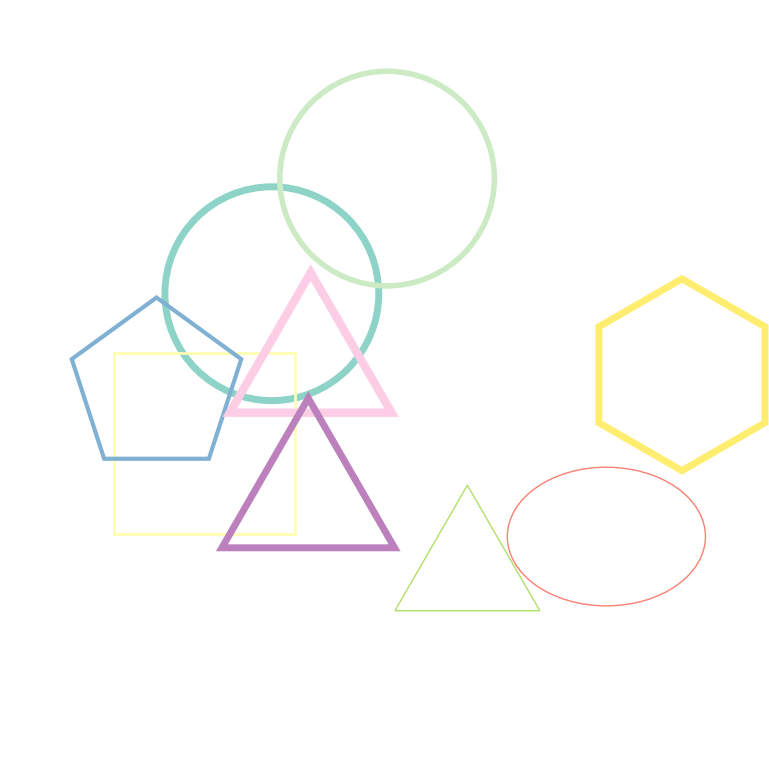[{"shape": "circle", "thickness": 2.5, "radius": 0.69, "center": [0.353, 0.619]}, {"shape": "square", "thickness": 1, "radius": 0.59, "center": [0.266, 0.424]}, {"shape": "oval", "thickness": 0.5, "radius": 0.64, "center": [0.788, 0.303]}, {"shape": "pentagon", "thickness": 1.5, "radius": 0.58, "center": [0.203, 0.498]}, {"shape": "triangle", "thickness": 0.5, "radius": 0.54, "center": [0.607, 0.261]}, {"shape": "triangle", "thickness": 3, "radius": 0.61, "center": [0.404, 0.525]}, {"shape": "triangle", "thickness": 2.5, "radius": 0.65, "center": [0.4, 0.353]}, {"shape": "circle", "thickness": 2, "radius": 0.7, "center": [0.503, 0.768]}, {"shape": "hexagon", "thickness": 2.5, "radius": 0.62, "center": [0.886, 0.513]}]